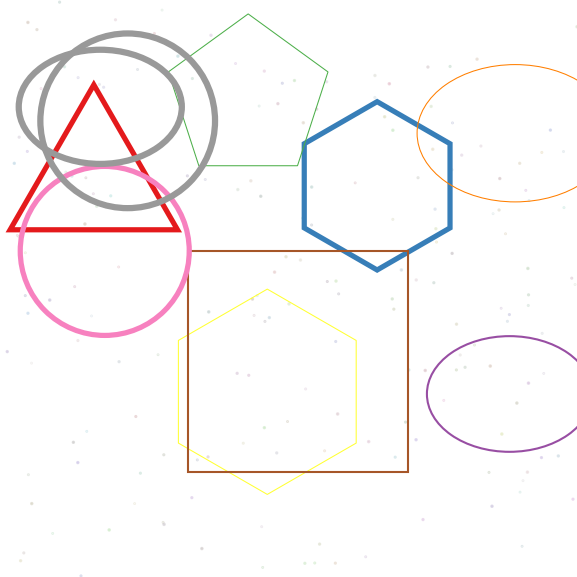[{"shape": "triangle", "thickness": 2.5, "radius": 0.84, "center": [0.162, 0.685]}, {"shape": "hexagon", "thickness": 2.5, "radius": 0.73, "center": [0.653, 0.677]}, {"shape": "pentagon", "thickness": 0.5, "radius": 0.73, "center": [0.43, 0.83]}, {"shape": "oval", "thickness": 1, "radius": 0.72, "center": [0.882, 0.317]}, {"shape": "oval", "thickness": 0.5, "radius": 0.85, "center": [0.892, 0.768]}, {"shape": "hexagon", "thickness": 0.5, "radius": 0.89, "center": [0.463, 0.321]}, {"shape": "square", "thickness": 1, "radius": 0.96, "center": [0.516, 0.373]}, {"shape": "circle", "thickness": 2.5, "radius": 0.73, "center": [0.181, 0.565]}, {"shape": "circle", "thickness": 3, "radius": 0.76, "center": [0.221, 0.79]}, {"shape": "oval", "thickness": 3, "radius": 0.71, "center": [0.174, 0.814]}]